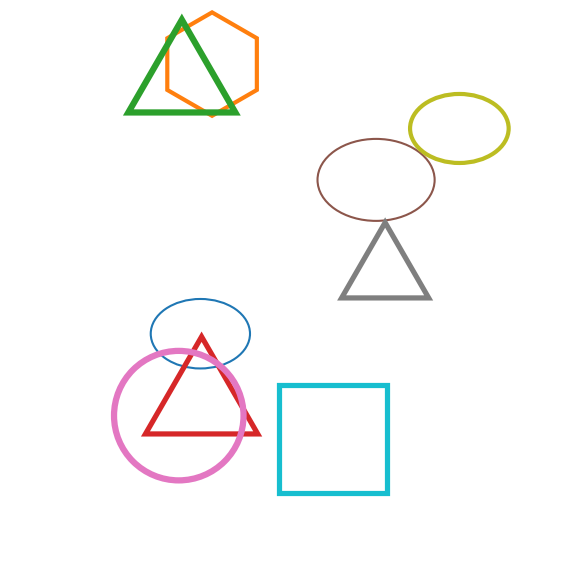[{"shape": "oval", "thickness": 1, "radius": 0.43, "center": [0.347, 0.421]}, {"shape": "hexagon", "thickness": 2, "radius": 0.45, "center": [0.367, 0.888]}, {"shape": "triangle", "thickness": 3, "radius": 0.53, "center": [0.315, 0.858]}, {"shape": "triangle", "thickness": 2.5, "radius": 0.56, "center": [0.349, 0.304]}, {"shape": "oval", "thickness": 1, "radius": 0.51, "center": [0.651, 0.688]}, {"shape": "circle", "thickness": 3, "radius": 0.56, "center": [0.31, 0.279]}, {"shape": "triangle", "thickness": 2.5, "radius": 0.44, "center": [0.667, 0.527]}, {"shape": "oval", "thickness": 2, "radius": 0.43, "center": [0.795, 0.777]}, {"shape": "square", "thickness": 2.5, "radius": 0.47, "center": [0.577, 0.239]}]